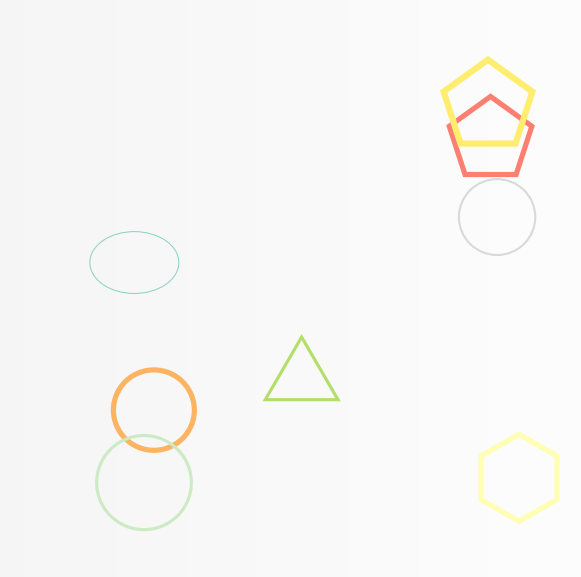[{"shape": "oval", "thickness": 0.5, "radius": 0.38, "center": [0.231, 0.545]}, {"shape": "hexagon", "thickness": 2.5, "radius": 0.38, "center": [0.893, 0.172]}, {"shape": "pentagon", "thickness": 2.5, "radius": 0.37, "center": [0.844, 0.757]}, {"shape": "circle", "thickness": 2.5, "radius": 0.35, "center": [0.265, 0.289]}, {"shape": "triangle", "thickness": 1.5, "radius": 0.36, "center": [0.519, 0.343]}, {"shape": "circle", "thickness": 1, "radius": 0.33, "center": [0.855, 0.623]}, {"shape": "circle", "thickness": 1.5, "radius": 0.41, "center": [0.248, 0.163]}, {"shape": "pentagon", "thickness": 3, "radius": 0.4, "center": [0.84, 0.816]}]